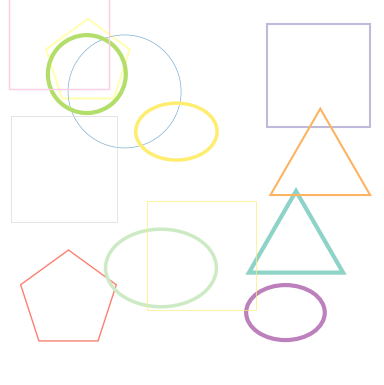[{"shape": "triangle", "thickness": 3, "radius": 0.71, "center": [0.769, 0.363]}, {"shape": "pentagon", "thickness": 1.5, "radius": 0.57, "center": [0.228, 0.837]}, {"shape": "square", "thickness": 1.5, "radius": 0.67, "center": [0.828, 0.804]}, {"shape": "pentagon", "thickness": 1, "radius": 0.65, "center": [0.178, 0.22]}, {"shape": "circle", "thickness": 0.5, "radius": 0.73, "center": [0.324, 0.763]}, {"shape": "triangle", "thickness": 1.5, "radius": 0.75, "center": [0.832, 0.568]}, {"shape": "circle", "thickness": 3, "radius": 0.51, "center": [0.226, 0.808]}, {"shape": "square", "thickness": 1, "radius": 0.65, "center": [0.153, 0.899]}, {"shape": "square", "thickness": 0.5, "radius": 0.69, "center": [0.167, 0.56]}, {"shape": "oval", "thickness": 3, "radius": 0.51, "center": [0.741, 0.188]}, {"shape": "oval", "thickness": 2.5, "radius": 0.72, "center": [0.418, 0.304]}, {"shape": "oval", "thickness": 2.5, "radius": 0.53, "center": [0.458, 0.658]}, {"shape": "square", "thickness": 0.5, "radius": 0.71, "center": [0.523, 0.336]}]